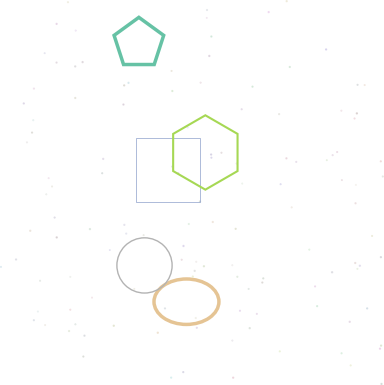[{"shape": "pentagon", "thickness": 2.5, "radius": 0.34, "center": [0.361, 0.887]}, {"shape": "square", "thickness": 0.5, "radius": 0.41, "center": [0.436, 0.558]}, {"shape": "hexagon", "thickness": 1.5, "radius": 0.48, "center": [0.533, 0.604]}, {"shape": "oval", "thickness": 2.5, "radius": 0.42, "center": [0.484, 0.216]}, {"shape": "circle", "thickness": 1, "radius": 0.36, "center": [0.375, 0.311]}]